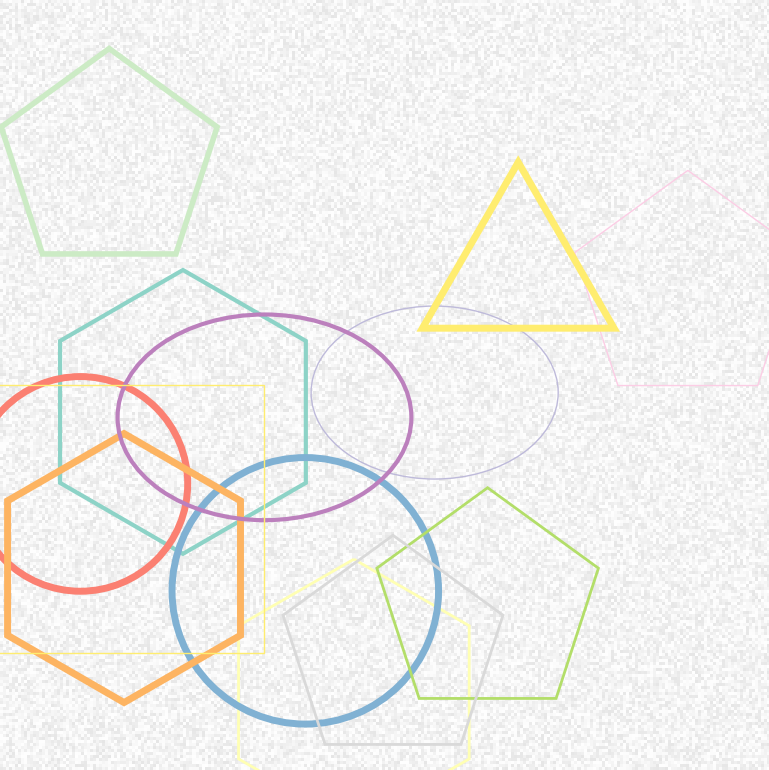[{"shape": "hexagon", "thickness": 1.5, "radius": 0.92, "center": [0.238, 0.465]}, {"shape": "hexagon", "thickness": 1, "radius": 0.86, "center": [0.46, 0.101]}, {"shape": "oval", "thickness": 0.5, "radius": 0.8, "center": [0.564, 0.49]}, {"shape": "circle", "thickness": 2.5, "radius": 0.7, "center": [0.104, 0.372]}, {"shape": "circle", "thickness": 2.5, "radius": 0.87, "center": [0.396, 0.233]}, {"shape": "hexagon", "thickness": 2.5, "radius": 0.87, "center": [0.161, 0.262]}, {"shape": "pentagon", "thickness": 1, "radius": 0.76, "center": [0.633, 0.215]}, {"shape": "pentagon", "thickness": 0.5, "radius": 0.77, "center": [0.893, 0.624]}, {"shape": "pentagon", "thickness": 1, "radius": 0.75, "center": [0.51, 0.155]}, {"shape": "oval", "thickness": 1.5, "radius": 0.95, "center": [0.343, 0.458]}, {"shape": "pentagon", "thickness": 2, "radius": 0.74, "center": [0.142, 0.789]}, {"shape": "triangle", "thickness": 2.5, "radius": 0.72, "center": [0.673, 0.646]}, {"shape": "square", "thickness": 0.5, "radius": 0.87, "center": [0.169, 0.326]}]